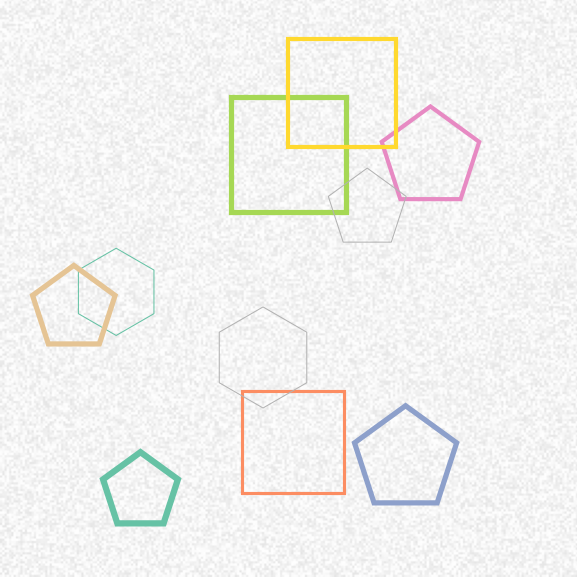[{"shape": "hexagon", "thickness": 0.5, "radius": 0.38, "center": [0.201, 0.494]}, {"shape": "pentagon", "thickness": 3, "radius": 0.34, "center": [0.243, 0.148]}, {"shape": "square", "thickness": 1.5, "radius": 0.44, "center": [0.507, 0.234]}, {"shape": "pentagon", "thickness": 2.5, "radius": 0.46, "center": [0.702, 0.204]}, {"shape": "pentagon", "thickness": 2, "radius": 0.44, "center": [0.745, 0.726]}, {"shape": "square", "thickness": 2.5, "radius": 0.5, "center": [0.499, 0.731]}, {"shape": "square", "thickness": 2, "radius": 0.47, "center": [0.592, 0.838]}, {"shape": "pentagon", "thickness": 2.5, "radius": 0.38, "center": [0.128, 0.464]}, {"shape": "hexagon", "thickness": 0.5, "radius": 0.44, "center": [0.455, 0.38]}, {"shape": "pentagon", "thickness": 0.5, "radius": 0.35, "center": [0.636, 0.637]}]